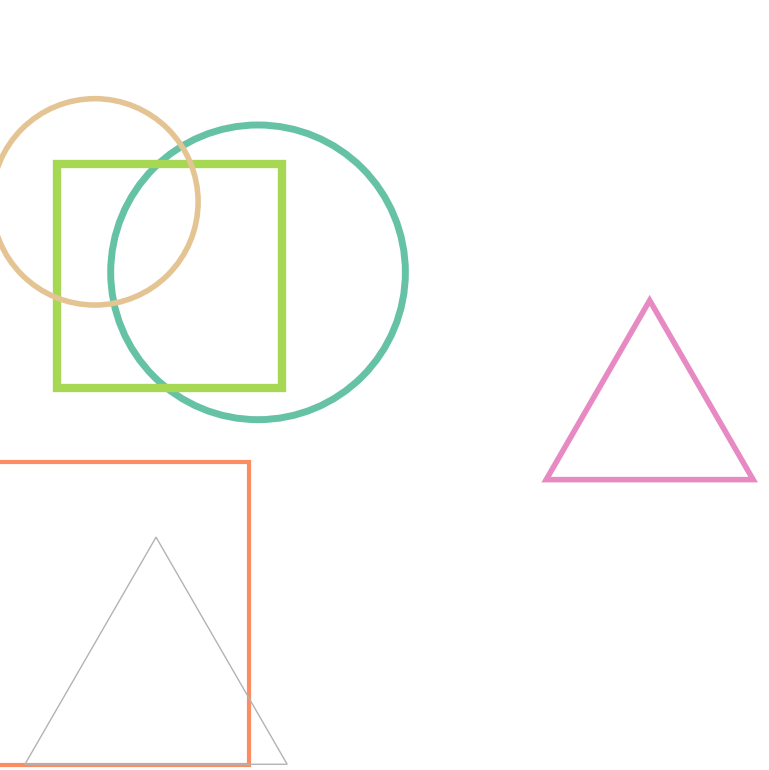[{"shape": "circle", "thickness": 2.5, "radius": 0.96, "center": [0.335, 0.646]}, {"shape": "square", "thickness": 1.5, "radius": 0.98, "center": [0.127, 0.203]}, {"shape": "triangle", "thickness": 2, "radius": 0.78, "center": [0.844, 0.455]}, {"shape": "square", "thickness": 3, "radius": 0.73, "center": [0.22, 0.642]}, {"shape": "circle", "thickness": 2, "radius": 0.67, "center": [0.123, 0.738]}, {"shape": "triangle", "thickness": 0.5, "radius": 0.98, "center": [0.203, 0.106]}]